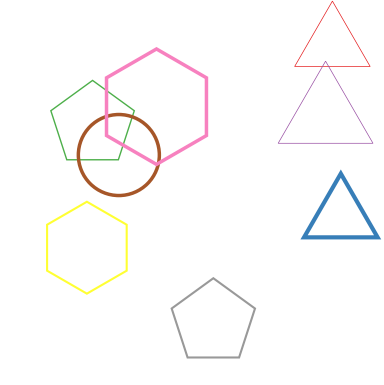[{"shape": "triangle", "thickness": 0.5, "radius": 0.57, "center": [0.863, 0.884]}, {"shape": "triangle", "thickness": 3, "radius": 0.55, "center": [0.885, 0.439]}, {"shape": "pentagon", "thickness": 1, "radius": 0.57, "center": [0.24, 0.677]}, {"shape": "triangle", "thickness": 0.5, "radius": 0.71, "center": [0.846, 0.699]}, {"shape": "hexagon", "thickness": 1.5, "radius": 0.6, "center": [0.226, 0.357]}, {"shape": "circle", "thickness": 2.5, "radius": 0.53, "center": [0.309, 0.597]}, {"shape": "hexagon", "thickness": 2.5, "radius": 0.75, "center": [0.406, 0.723]}, {"shape": "pentagon", "thickness": 1.5, "radius": 0.57, "center": [0.554, 0.164]}]